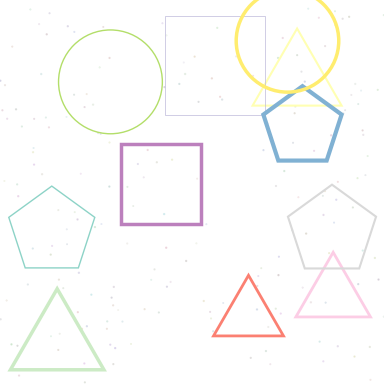[{"shape": "pentagon", "thickness": 1, "radius": 0.59, "center": [0.134, 0.399]}, {"shape": "triangle", "thickness": 1.5, "radius": 0.67, "center": [0.772, 0.792]}, {"shape": "square", "thickness": 0.5, "radius": 0.64, "center": [0.558, 0.829]}, {"shape": "triangle", "thickness": 2, "radius": 0.52, "center": [0.645, 0.18]}, {"shape": "pentagon", "thickness": 3, "radius": 0.53, "center": [0.786, 0.669]}, {"shape": "circle", "thickness": 1, "radius": 0.67, "center": [0.287, 0.787]}, {"shape": "triangle", "thickness": 2, "radius": 0.56, "center": [0.865, 0.233]}, {"shape": "pentagon", "thickness": 1.5, "radius": 0.6, "center": [0.862, 0.4]}, {"shape": "square", "thickness": 2.5, "radius": 0.52, "center": [0.418, 0.521]}, {"shape": "triangle", "thickness": 2.5, "radius": 0.7, "center": [0.149, 0.11]}, {"shape": "circle", "thickness": 2.5, "radius": 0.67, "center": [0.747, 0.894]}]